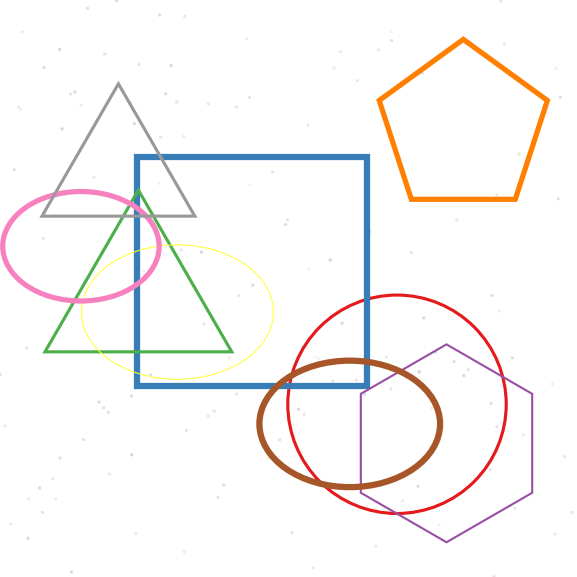[{"shape": "circle", "thickness": 1.5, "radius": 0.95, "center": [0.687, 0.299]}, {"shape": "square", "thickness": 3, "radius": 0.99, "center": [0.436, 0.529]}, {"shape": "triangle", "thickness": 1.5, "radius": 0.93, "center": [0.24, 0.483]}, {"shape": "hexagon", "thickness": 1, "radius": 0.86, "center": [0.773, 0.232]}, {"shape": "pentagon", "thickness": 2.5, "radius": 0.77, "center": [0.802, 0.778]}, {"shape": "oval", "thickness": 0.5, "radius": 0.83, "center": [0.307, 0.459]}, {"shape": "oval", "thickness": 3, "radius": 0.78, "center": [0.606, 0.265]}, {"shape": "oval", "thickness": 2.5, "radius": 0.68, "center": [0.14, 0.573]}, {"shape": "triangle", "thickness": 1.5, "radius": 0.76, "center": [0.205, 0.701]}]